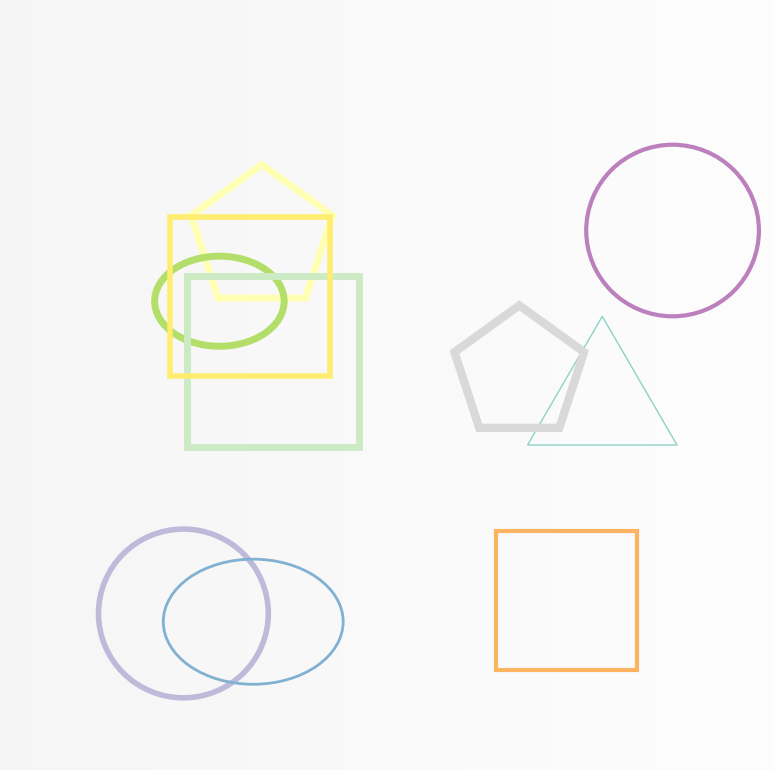[{"shape": "triangle", "thickness": 0.5, "radius": 0.56, "center": [0.777, 0.478]}, {"shape": "pentagon", "thickness": 2.5, "radius": 0.48, "center": [0.338, 0.69]}, {"shape": "circle", "thickness": 2, "radius": 0.55, "center": [0.237, 0.203]}, {"shape": "oval", "thickness": 1, "radius": 0.58, "center": [0.327, 0.193]}, {"shape": "square", "thickness": 1.5, "radius": 0.45, "center": [0.731, 0.22]}, {"shape": "oval", "thickness": 2.5, "radius": 0.42, "center": [0.283, 0.609]}, {"shape": "pentagon", "thickness": 3, "radius": 0.44, "center": [0.67, 0.515]}, {"shape": "circle", "thickness": 1.5, "radius": 0.56, "center": [0.868, 0.701]}, {"shape": "square", "thickness": 2.5, "radius": 0.55, "center": [0.353, 0.53]}, {"shape": "square", "thickness": 2, "radius": 0.51, "center": [0.323, 0.615]}]